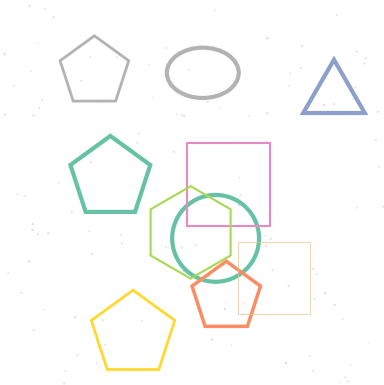[{"shape": "pentagon", "thickness": 3, "radius": 0.55, "center": [0.287, 0.538]}, {"shape": "circle", "thickness": 3, "radius": 0.56, "center": [0.56, 0.381]}, {"shape": "pentagon", "thickness": 2.5, "radius": 0.47, "center": [0.588, 0.228]}, {"shape": "triangle", "thickness": 3, "radius": 0.46, "center": [0.868, 0.753]}, {"shape": "square", "thickness": 1.5, "radius": 0.54, "center": [0.593, 0.521]}, {"shape": "hexagon", "thickness": 1.5, "radius": 0.6, "center": [0.495, 0.396]}, {"shape": "pentagon", "thickness": 2, "radius": 0.57, "center": [0.346, 0.132]}, {"shape": "square", "thickness": 0.5, "radius": 0.47, "center": [0.712, 0.277]}, {"shape": "oval", "thickness": 3, "radius": 0.47, "center": [0.527, 0.811]}, {"shape": "pentagon", "thickness": 2, "radius": 0.47, "center": [0.245, 0.813]}]